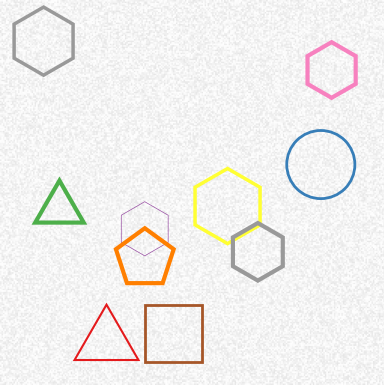[{"shape": "triangle", "thickness": 1.5, "radius": 0.48, "center": [0.277, 0.113]}, {"shape": "circle", "thickness": 2, "radius": 0.44, "center": [0.833, 0.573]}, {"shape": "triangle", "thickness": 3, "radius": 0.36, "center": [0.154, 0.458]}, {"shape": "hexagon", "thickness": 0.5, "radius": 0.35, "center": [0.376, 0.406]}, {"shape": "pentagon", "thickness": 3, "radius": 0.39, "center": [0.376, 0.328]}, {"shape": "hexagon", "thickness": 2.5, "radius": 0.49, "center": [0.591, 0.465]}, {"shape": "square", "thickness": 2, "radius": 0.37, "center": [0.451, 0.134]}, {"shape": "hexagon", "thickness": 3, "radius": 0.36, "center": [0.861, 0.818]}, {"shape": "hexagon", "thickness": 2.5, "radius": 0.44, "center": [0.113, 0.893]}, {"shape": "hexagon", "thickness": 3, "radius": 0.37, "center": [0.67, 0.346]}]